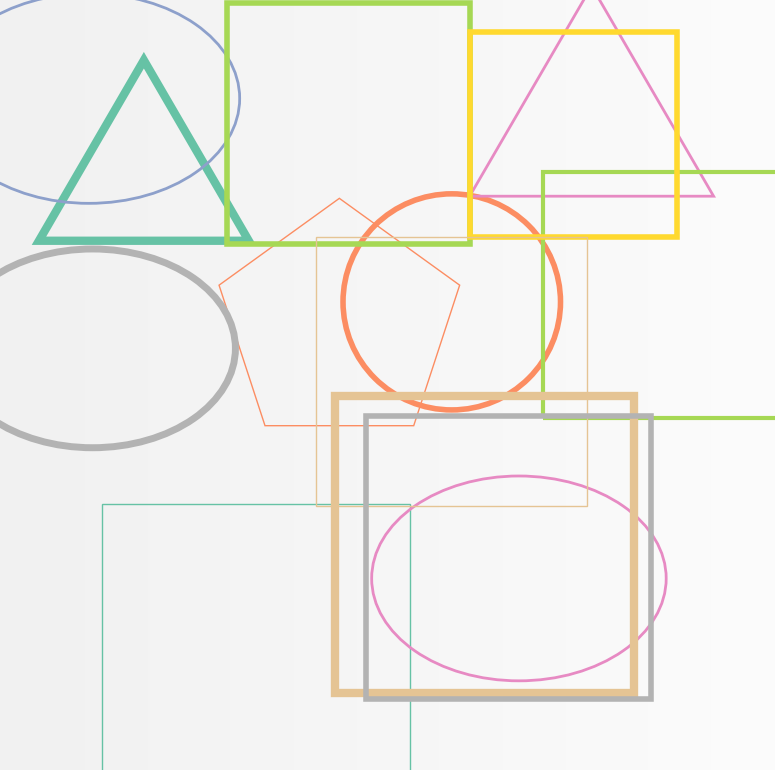[{"shape": "square", "thickness": 0.5, "radius": 0.99, "center": [0.33, 0.147]}, {"shape": "triangle", "thickness": 3, "radius": 0.78, "center": [0.186, 0.765]}, {"shape": "circle", "thickness": 2, "radius": 0.7, "center": [0.583, 0.608]}, {"shape": "pentagon", "thickness": 0.5, "radius": 0.82, "center": [0.438, 0.579]}, {"shape": "oval", "thickness": 1, "radius": 0.97, "center": [0.115, 0.872]}, {"shape": "oval", "thickness": 1, "radius": 0.95, "center": [0.67, 0.249]}, {"shape": "triangle", "thickness": 1, "radius": 0.91, "center": [0.763, 0.836]}, {"shape": "square", "thickness": 1.5, "radius": 0.8, "center": [0.86, 0.617]}, {"shape": "square", "thickness": 2, "radius": 0.78, "center": [0.45, 0.839]}, {"shape": "square", "thickness": 2, "radius": 0.67, "center": [0.74, 0.825]}, {"shape": "square", "thickness": 3, "radius": 0.96, "center": [0.625, 0.293]}, {"shape": "square", "thickness": 0.5, "radius": 0.87, "center": [0.582, 0.517]}, {"shape": "oval", "thickness": 2.5, "radius": 0.92, "center": [0.119, 0.548]}, {"shape": "square", "thickness": 2, "radius": 0.92, "center": [0.656, 0.276]}]